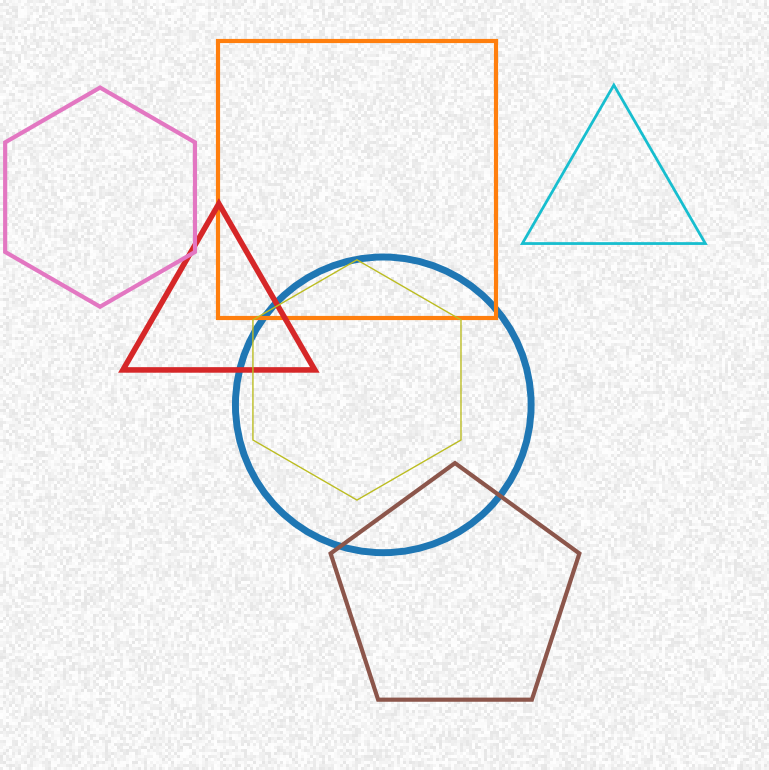[{"shape": "circle", "thickness": 2.5, "radius": 0.96, "center": [0.498, 0.474]}, {"shape": "square", "thickness": 1.5, "radius": 0.9, "center": [0.464, 0.767]}, {"shape": "triangle", "thickness": 2, "radius": 0.72, "center": [0.284, 0.592]}, {"shape": "pentagon", "thickness": 1.5, "radius": 0.85, "center": [0.591, 0.229]}, {"shape": "hexagon", "thickness": 1.5, "radius": 0.71, "center": [0.13, 0.744]}, {"shape": "hexagon", "thickness": 0.5, "radius": 0.78, "center": [0.464, 0.507]}, {"shape": "triangle", "thickness": 1, "radius": 0.69, "center": [0.797, 0.752]}]